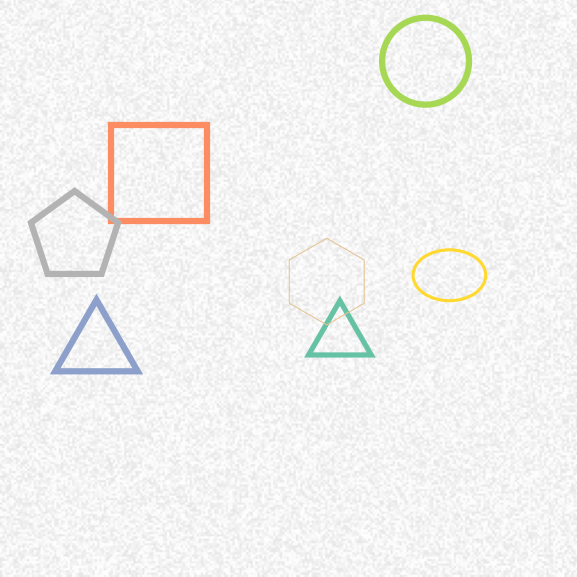[{"shape": "triangle", "thickness": 2.5, "radius": 0.31, "center": [0.589, 0.416]}, {"shape": "square", "thickness": 3, "radius": 0.42, "center": [0.275, 0.699]}, {"shape": "triangle", "thickness": 3, "radius": 0.41, "center": [0.167, 0.397]}, {"shape": "circle", "thickness": 3, "radius": 0.38, "center": [0.737, 0.893]}, {"shape": "oval", "thickness": 1.5, "radius": 0.31, "center": [0.778, 0.522]}, {"shape": "hexagon", "thickness": 0.5, "radius": 0.37, "center": [0.566, 0.512]}, {"shape": "pentagon", "thickness": 3, "radius": 0.4, "center": [0.129, 0.589]}]